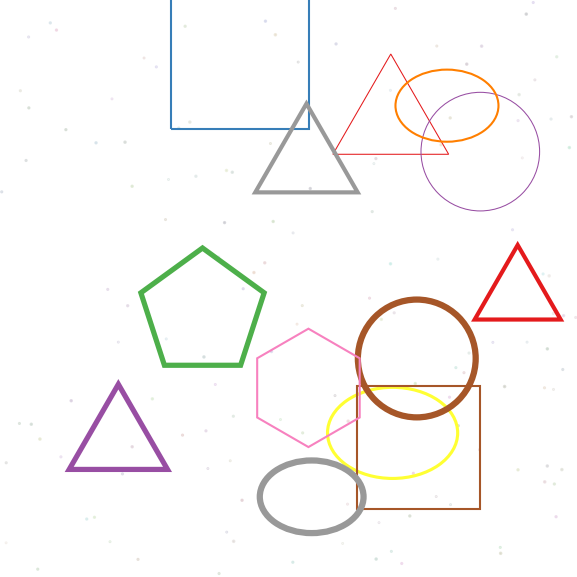[{"shape": "triangle", "thickness": 2, "radius": 0.43, "center": [0.896, 0.489]}, {"shape": "triangle", "thickness": 0.5, "radius": 0.58, "center": [0.677, 0.79]}, {"shape": "square", "thickness": 1, "radius": 0.6, "center": [0.415, 0.895]}, {"shape": "pentagon", "thickness": 2.5, "radius": 0.56, "center": [0.351, 0.457]}, {"shape": "triangle", "thickness": 2.5, "radius": 0.49, "center": [0.205, 0.235]}, {"shape": "circle", "thickness": 0.5, "radius": 0.51, "center": [0.832, 0.737]}, {"shape": "oval", "thickness": 1, "radius": 0.45, "center": [0.774, 0.816]}, {"shape": "oval", "thickness": 1.5, "radius": 0.56, "center": [0.68, 0.25]}, {"shape": "circle", "thickness": 3, "radius": 0.51, "center": [0.722, 0.378]}, {"shape": "square", "thickness": 1, "radius": 0.53, "center": [0.724, 0.224]}, {"shape": "hexagon", "thickness": 1, "radius": 0.51, "center": [0.534, 0.327]}, {"shape": "triangle", "thickness": 2, "radius": 0.51, "center": [0.531, 0.717]}, {"shape": "oval", "thickness": 3, "radius": 0.45, "center": [0.54, 0.139]}]